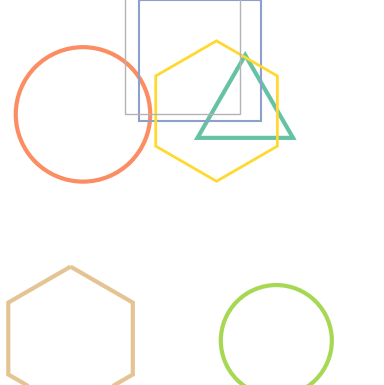[{"shape": "triangle", "thickness": 3, "radius": 0.72, "center": [0.637, 0.714]}, {"shape": "circle", "thickness": 3, "radius": 0.87, "center": [0.216, 0.703]}, {"shape": "square", "thickness": 1.5, "radius": 0.79, "center": [0.52, 0.843]}, {"shape": "circle", "thickness": 3, "radius": 0.72, "center": [0.718, 0.115]}, {"shape": "hexagon", "thickness": 2, "radius": 0.91, "center": [0.562, 0.712]}, {"shape": "hexagon", "thickness": 3, "radius": 0.93, "center": [0.183, 0.121]}, {"shape": "square", "thickness": 1, "radius": 0.75, "center": [0.474, 0.855]}]